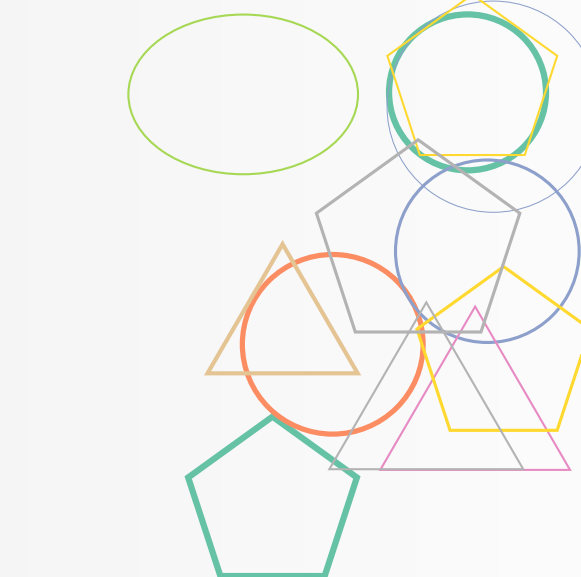[{"shape": "pentagon", "thickness": 3, "radius": 0.76, "center": [0.469, 0.125]}, {"shape": "circle", "thickness": 3, "radius": 0.68, "center": [0.804, 0.839]}, {"shape": "circle", "thickness": 2.5, "radius": 0.78, "center": [0.572, 0.403]}, {"shape": "circle", "thickness": 1.5, "radius": 0.79, "center": [0.838, 0.564]}, {"shape": "circle", "thickness": 0.5, "radius": 0.91, "center": [0.849, 0.814]}, {"shape": "triangle", "thickness": 1, "radius": 0.94, "center": [0.817, 0.28]}, {"shape": "oval", "thickness": 1, "radius": 0.99, "center": [0.418, 0.836]}, {"shape": "pentagon", "thickness": 1, "radius": 0.77, "center": [0.813, 0.855]}, {"shape": "pentagon", "thickness": 1.5, "radius": 0.78, "center": [0.866, 0.381]}, {"shape": "triangle", "thickness": 2, "radius": 0.75, "center": [0.486, 0.427]}, {"shape": "pentagon", "thickness": 1.5, "radius": 0.92, "center": [0.719, 0.573]}, {"shape": "triangle", "thickness": 1, "radius": 0.96, "center": [0.733, 0.283]}]